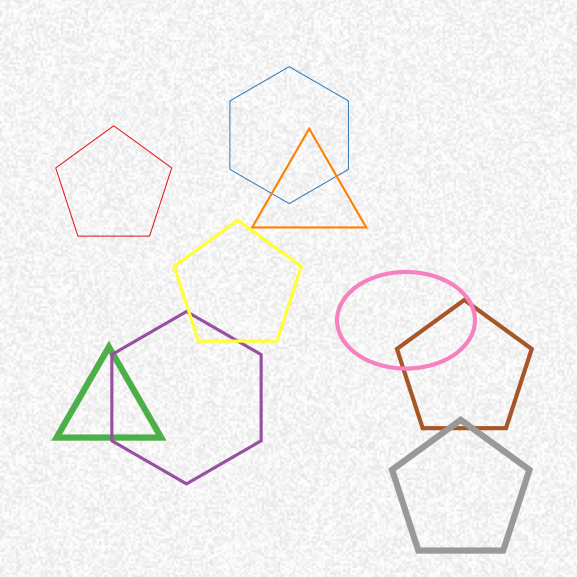[{"shape": "pentagon", "thickness": 0.5, "radius": 0.53, "center": [0.197, 0.676]}, {"shape": "hexagon", "thickness": 0.5, "radius": 0.59, "center": [0.501, 0.765]}, {"shape": "triangle", "thickness": 3, "radius": 0.52, "center": [0.189, 0.294]}, {"shape": "hexagon", "thickness": 1.5, "radius": 0.75, "center": [0.323, 0.31]}, {"shape": "triangle", "thickness": 1, "radius": 0.57, "center": [0.535, 0.662]}, {"shape": "pentagon", "thickness": 1.5, "radius": 0.58, "center": [0.412, 0.502]}, {"shape": "pentagon", "thickness": 2, "radius": 0.61, "center": [0.804, 0.357]}, {"shape": "oval", "thickness": 2, "radius": 0.6, "center": [0.703, 0.445]}, {"shape": "pentagon", "thickness": 3, "radius": 0.63, "center": [0.798, 0.147]}]